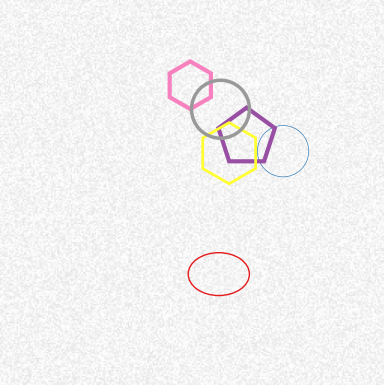[{"shape": "oval", "thickness": 1, "radius": 0.4, "center": [0.568, 0.288]}, {"shape": "circle", "thickness": 0.5, "radius": 0.33, "center": [0.735, 0.607]}, {"shape": "pentagon", "thickness": 3, "radius": 0.39, "center": [0.641, 0.643]}, {"shape": "hexagon", "thickness": 2, "radius": 0.4, "center": [0.595, 0.602]}, {"shape": "hexagon", "thickness": 3, "radius": 0.31, "center": [0.494, 0.779]}, {"shape": "circle", "thickness": 2.5, "radius": 0.38, "center": [0.573, 0.716]}]